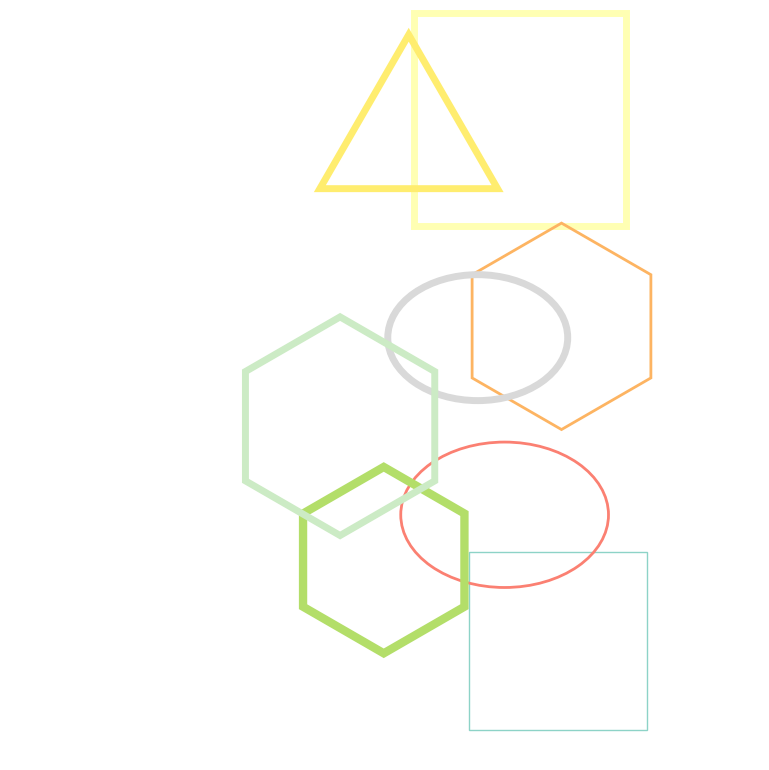[{"shape": "square", "thickness": 0.5, "radius": 0.58, "center": [0.725, 0.168]}, {"shape": "square", "thickness": 2.5, "radius": 0.69, "center": [0.675, 0.845]}, {"shape": "oval", "thickness": 1, "radius": 0.67, "center": [0.655, 0.331]}, {"shape": "hexagon", "thickness": 1, "radius": 0.67, "center": [0.729, 0.576]}, {"shape": "hexagon", "thickness": 3, "radius": 0.61, "center": [0.498, 0.273]}, {"shape": "oval", "thickness": 2.5, "radius": 0.58, "center": [0.62, 0.562]}, {"shape": "hexagon", "thickness": 2.5, "radius": 0.71, "center": [0.442, 0.447]}, {"shape": "triangle", "thickness": 2.5, "radius": 0.67, "center": [0.531, 0.822]}]